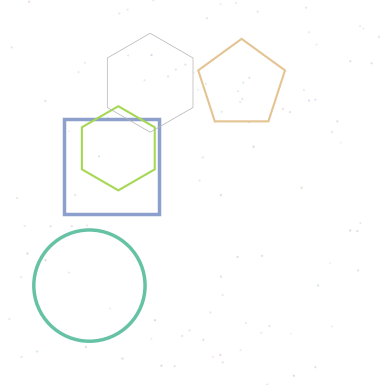[{"shape": "circle", "thickness": 2.5, "radius": 0.72, "center": [0.232, 0.258]}, {"shape": "square", "thickness": 2.5, "radius": 0.62, "center": [0.29, 0.567]}, {"shape": "hexagon", "thickness": 1.5, "radius": 0.55, "center": [0.307, 0.615]}, {"shape": "pentagon", "thickness": 1.5, "radius": 0.59, "center": [0.628, 0.781]}, {"shape": "hexagon", "thickness": 0.5, "radius": 0.64, "center": [0.39, 0.785]}]